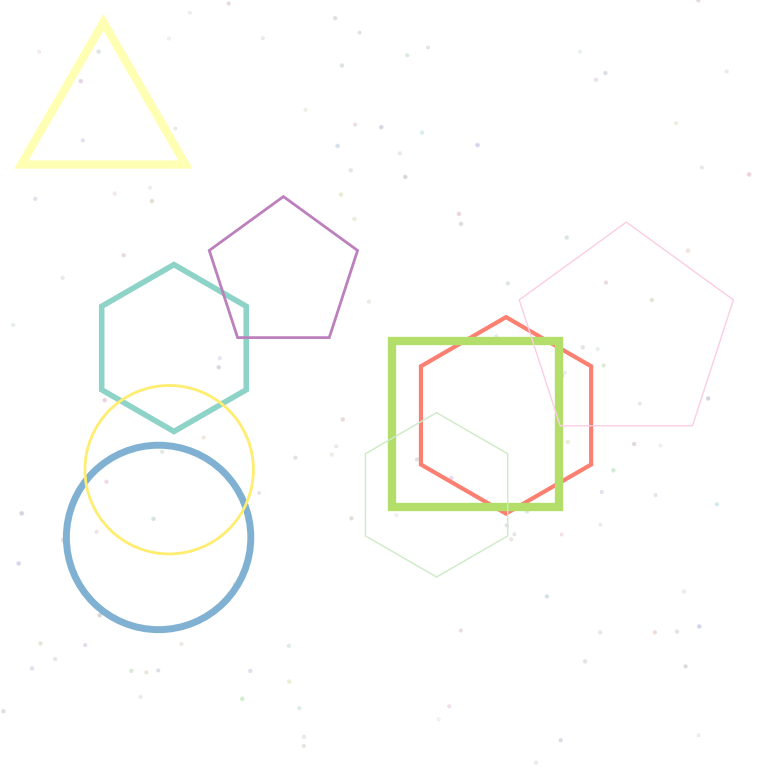[{"shape": "hexagon", "thickness": 2, "radius": 0.54, "center": [0.226, 0.548]}, {"shape": "triangle", "thickness": 3, "radius": 0.62, "center": [0.134, 0.848]}, {"shape": "hexagon", "thickness": 1.5, "radius": 0.64, "center": [0.657, 0.461]}, {"shape": "circle", "thickness": 2.5, "radius": 0.6, "center": [0.206, 0.302]}, {"shape": "square", "thickness": 3, "radius": 0.54, "center": [0.618, 0.449]}, {"shape": "pentagon", "thickness": 0.5, "radius": 0.73, "center": [0.813, 0.565]}, {"shape": "pentagon", "thickness": 1, "radius": 0.51, "center": [0.368, 0.643]}, {"shape": "hexagon", "thickness": 0.5, "radius": 0.53, "center": [0.567, 0.357]}, {"shape": "circle", "thickness": 1, "radius": 0.55, "center": [0.22, 0.39]}]